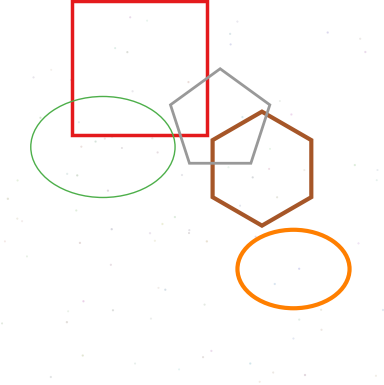[{"shape": "square", "thickness": 2.5, "radius": 0.87, "center": [0.362, 0.823]}, {"shape": "oval", "thickness": 1, "radius": 0.94, "center": [0.267, 0.618]}, {"shape": "oval", "thickness": 3, "radius": 0.73, "center": [0.762, 0.301]}, {"shape": "hexagon", "thickness": 3, "radius": 0.74, "center": [0.68, 0.562]}, {"shape": "pentagon", "thickness": 2, "radius": 0.68, "center": [0.572, 0.686]}]